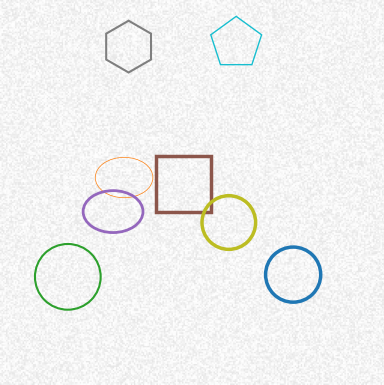[{"shape": "circle", "thickness": 2.5, "radius": 0.36, "center": [0.761, 0.287]}, {"shape": "oval", "thickness": 0.5, "radius": 0.37, "center": [0.322, 0.539]}, {"shape": "circle", "thickness": 1.5, "radius": 0.43, "center": [0.176, 0.281]}, {"shape": "oval", "thickness": 2, "radius": 0.39, "center": [0.294, 0.45]}, {"shape": "square", "thickness": 2.5, "radius": 0.36, "center": [0.476, 0.522]}, {"shape": "hexagon", "thickness": 1.5, "radius": 0.34, "center": [0.334, 0.879]}, {"shape": "circle", "thickness": 2.5, "radius": 0.35, "center": [0.594, 0.422]}, {"shape": "pentagon", "thickness": 1, "radius": 0.35, "center": [0.613, 0.888]}]